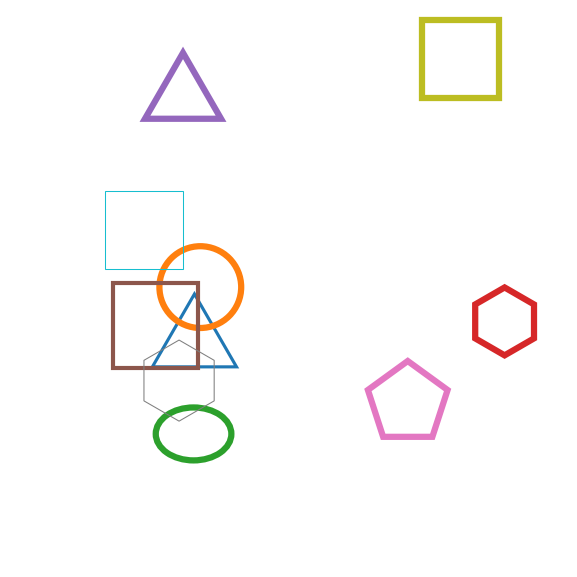[{"shape": "triangle", "thickness": 1.5, "radius": 0.42, "center": [0.337, 0.406]}, {"shape": "circle", "thickness": 3, "radius": 0.35, "center": [0.347, 0.502]}, {"shape": "oval", "thickness": 3, "radius": 0.33, "center": [0.335, 0.248]}, {"shape": "hexagon", "thickness": 3, "radius": 0.29, "center": [0.874, 0.443]}, {"shape": "triangle", "thickness": 3, "radius": 0.38, "center": [0.317, 0.832]}, {"shape": "square", "thickness": 2, "radius": 0.37, "center": [0.269, 0.436]}, {"shape": "pentagon", "thickness": 3, "radius": 0.36, "center": [0.706, 0.301]}, {"shape": "hexagon", "thickness": 0.5, "radius": 0.35, "center": [0.31, 0.34]}, {"shape": "square", "thickness": 3, "radius": 0.34, "center": [0.797, 0.898]}, {"shape": "square", "thickness": 0.5, "radius": 0.34, "center": [0.25, 0.601]}]